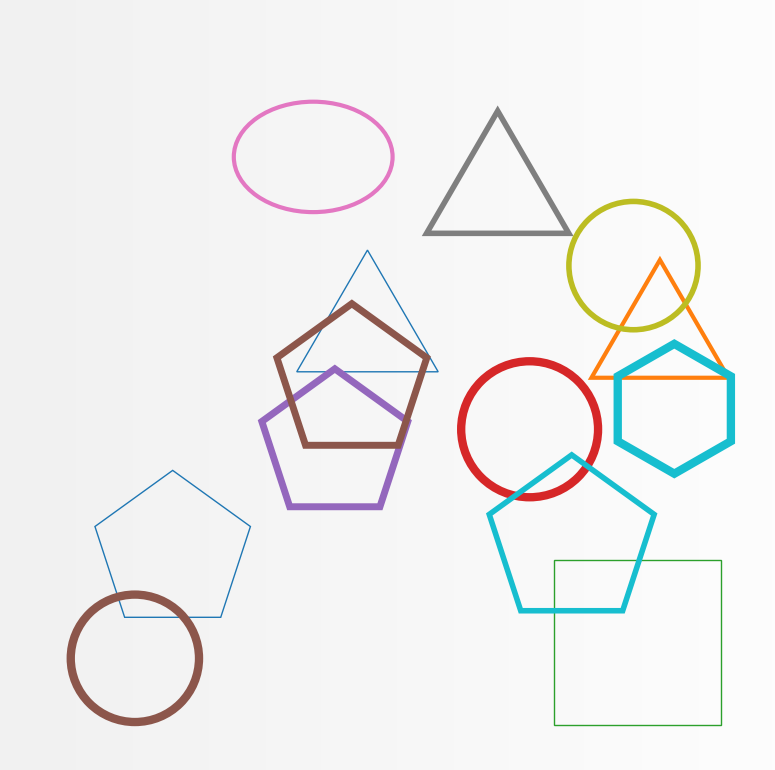[{"shape": "pentagon", "thickness": 0.5, "radius": 0.53, "center": [0.223, 0.284]}, {"shape": "triangle", "thickness": 0.5, "radius": 0.53, "center": [0.474, 0.57]}, {"shape": "triangle", "thickness": 1.5, "radius": 0.51, "center": [0.852, 0.56]}, {"shape": "square", "thickness": 0.5, "radius": 0.54, "center": [0.823, 0.166]}, {"shape": "circle", "thickness": 3, "radius": 0.44, "center": [0.683, 0.443]}, {"shape": "pentagon", "thickness": 2.5, "radius": 0.5, "center": [0.432, 0.422]}, {"shape": "pentagon", "thickness": 2.5, "radius": 0.51, "center": [0.454, 0.504]}, {"shape": "circle", "thickness": 3, "radius": 0.41, "center": [0.174, 0.145]}, {"shape": "oval", "thickness": 1.5, "radius": 0.51, "center": [0.404, 0.796]}, {"shape": "triangle", "thickness": 2, "radius": 0.53, "center": [0.642, 0.75]}, {"shape": "circle", "thickness": 2, "radius": 0.42, "center": [0.817, 0.655]}, {"shape": "pentagon", "thickness": 2, "radius": 0.56, "center": [0.738, 0.297]}, {"shape": "hexagon", "thickness": 3, "radius": 0.42, "center": [0.87, 0.469]}]